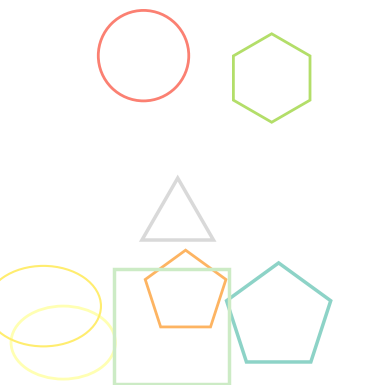[{"shape": "pentagon", "thickness": 2.5, "radius": 0.71, "center": [0.724, 0.175]}, {"shape": "oval", "thickness": 2, "radius": 0.68, "center": [0.164, 0.11]}, {"shape": "circle", "thickness": 2, "radius": 0.59, "center": [0.373, 0.855]}, {"shape": "pentagon", "thickness": 2, "radius": 0.55, "center": [0.482, 0.24]}, {"shape": "hexagon", "thickness": 2, "radius": 0.57, "center": [0.706, 0.797]}, {"shape": "triangle", "thickness": 2.5, "radius": 0.54, "center": [0.462, 0.43]}, {"shape": "square", "thickness": 2.5, "radius": 0.75, "center": [0.445, 0.152]}, {"shape": "oval", "thickness": 1.5, "radius": 0.75, "center": [0.113, 0.205]}]